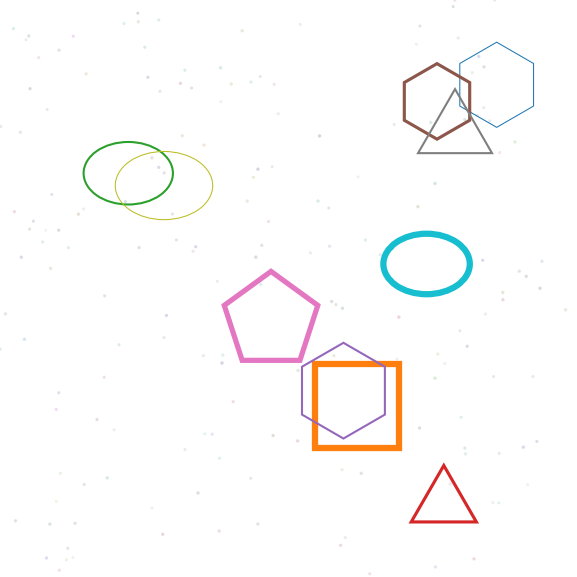[{"shape": "hexagon", "thickness": 0.5, "radius": 0.37, "center": [0.86, 0.852]}, {"shape": "square", "thickness": 3, "radius": 0.36, "center": [0.618, 0.297]}, {"shape": "oval", "thickness": 1, "radius": 0.39, "center": [0.222, 0.699]}, {"shape": "triangle", "thickness": 1.5, "radius": 0.33, "center": [0.768, 0.128]}, {"shape": "hexagon", "thickness": 1, "radius": 0.41, "center": [0.595, 0.323]}, {"shape": "hexagon", "thickness": 1.5, "radius": 0.33, "center": [0.757, 0.824]}, {"shape": "pentagon", "thickness": 2.5, "radius": 0.43, "center": [0.469, 0.444]}, {"shape": "triangle", "thickness": 1, "radius": 0.37, "center": [0.788, 0.771]}, {"shape": "oval", "thickness": 0.5, "radius": 0.42, "center": [0.284, 0.678]}, {"shape": "oval", "thickness": 3, "radius": 0.37, "center": [0.739, 0.542]}]